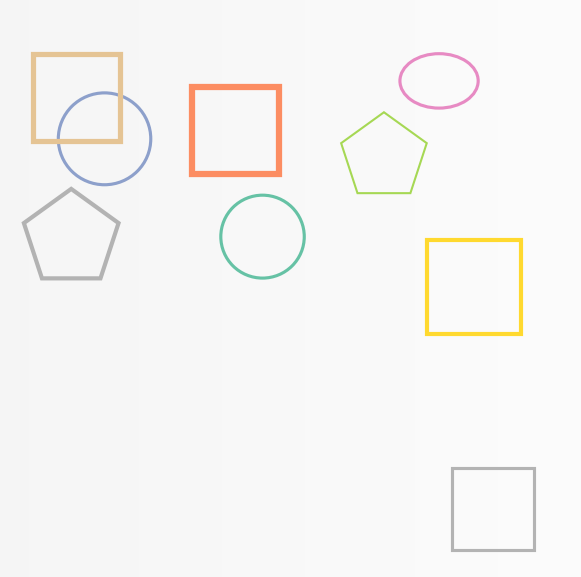[{"shape": "circle", "thickness": 1.5, "radius": 0.36, "center": [0.452, 0.589]}, {"shape": "square", "thickness": 3, "radius": 0.37, "center": [0.405, 0.773]}, {"shape": "circle", "thickness": 1.5, "radius": 0.4, "center": [0.18, 0.759]}, {"shape": "oval", "thickness": 1.5, "radius": 0.34, "center": [0.755, 0.859]}, {"shape": "pentagon", "thickness": 1, "radius": 0.39, "center": [0.661, 0.727]}, {"shape": "square", "thickness": 2, "radius": 0.41, "center": [0.815, 0.502]}, {"shape": "square", "thickness": 2.5, "radius": 0.37, "center": [0.132, 0.83]}, {"shape": "square", "thickness": 1.5, "radius": 0.35, "center": [0.848, 0.118]}, {"shape": "pentagon", "thickness": 2, "radius": 0.43, "center": [0.123, 0.586]}]